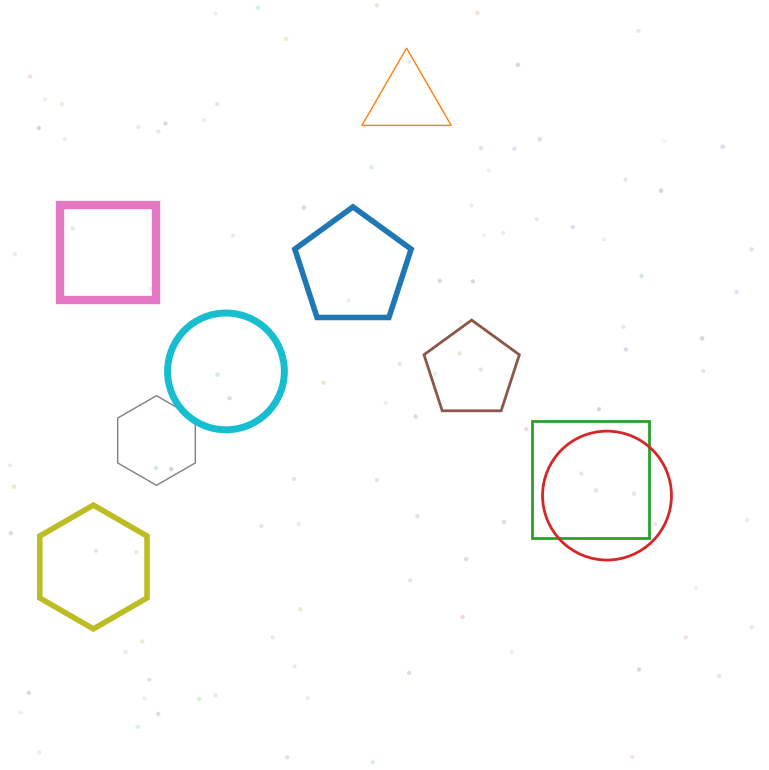[{"shape": "pentagon", "thickness": 2, "radius": 0.4, "center": [0.458, 0.652]}, {"shape": "triangle", "thickness": 0.5, "radius": 0.33, "center": [0.528, 0.871]}, {"shape": "square", "thickness": 1, "radius": 0.38, "center": [0.767, 0.378]}, {"shape": "circle", "thickness": 1, "radius": 0.42, "center": [0.788, 0.356]}, {"shape": "pentagon", "thickness": 1, "radius": 0.33, "center": [0.613, 0.519]}, {"shape": "square", "thickness": 3, "radius": 0.31, "center": [0.14, 0.672]}, {"shape": "hexagon", "thickness": 0.5, "radius": 0.29, "center": [0.203, 0.428]}, {"shape": "hexagon", "thickness": 2, "radius": 0.4, "center": [0.121, 0.264]}, {"shape": "circle", "thickness": 2.5, "radius": 0.38, "center": [0.293, 0.518]}]